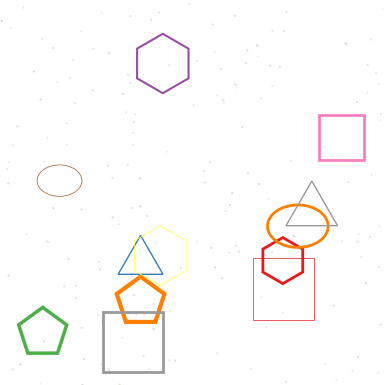[{"shape": "square", "thickness": 0.5, "radius": 0.4, "center": [0.736, 0.25]}, {"shape": "hexagon", "thickness": 2, "radius": 0.3, "center": [0.735, 0.323]}, {"shape": "triangle", "thickness": 1, "radius": 0.34, "center": [0.365, 0.321]}, {"shape": "pentagon", "thickness": 2.5, "radius": 0.33, "center": [0.111, 0.136]}, {"shape": "hexagon", "thickness": 1.5, "radius": 0.39, "center": [0.423, 0.835]}, {"shape": "pentagon", "thickness": 3, "radius": 0.33, "center": [0.365, 0.216]}, {"shape": "oval", "thickness": 2, "radius": 0.39, "center": [0.774, 0.413]}, {"shape": "hexagon", "thickness": 0.5, "radius": 0.39, "center": [0.416, 0.336]}, {"shape": "oval", "thickness": 0.5, "radius": 0.29, "center": [0.155, 0.531]}, {"shape": "square", "thickness": 2, "radius": 0.29, "center": [0.886, 0.643]}, {"shape": "triangle", "thickness": 1, "radius": 0.39, "center": [0.81, 0.452]}, {"shape": "square", "thickness": 2, "radius": 0.39, "center": [0.345, 0.111]}]